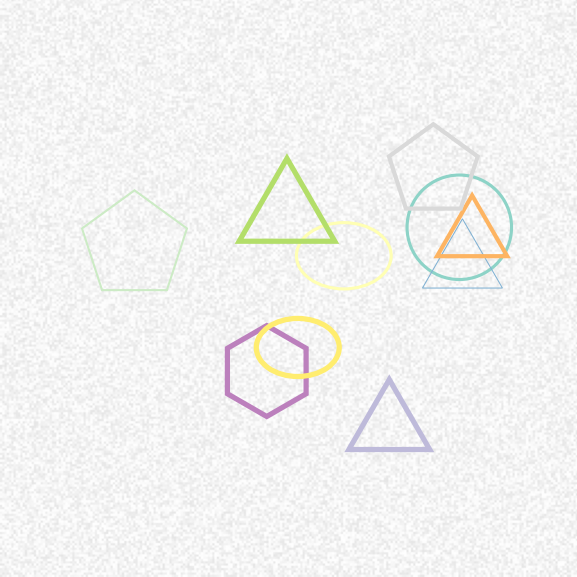[{"shape": "circle", "thickness": 1.5, "radius": 0.45, "center": [0.795, 0.606]}, {"shape": "oval", "thickness": 1.5, "radius": 0.41, "center": [0.595, 0.556]}, {"shape": "triangle", "thickness": 2.5, "radius": 0.4, "center": [0.674, 0.261]}, {"shape": "triangle", "thickness": 0.5, "radius": 0.4, "center": [0.801, 0.54]}, {"shape": "triangle", "thickness": 2, "radius": 0.35, "center": [0.818, 0.591]}, {"shape": "triangle", "thickness": 2.5, "radius": 0.48, "center": [0.497, 0.629]}, {"shape": "pentagon", "thickness": 2, "radius": 0.4, "center": [0.75, 0.703]}, {"shape": "hexagon", "thickness": 2.5, "radius": 0.39, "center": [0.462, 0.357]}, {"shape": "pentagon", "thickness": 1, "radius": 0.48, "center": [0.233, 0.574]}, {"shape": "oval", "thickness": 2.5, "radius": 0.36, "center": [0.516, 0.397]}]